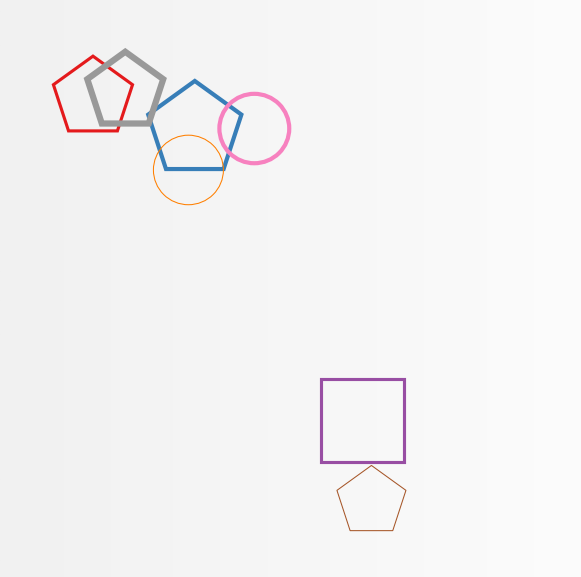[{"shape": "pentagon", "thickness": 1.5, "radius": 0.36, "center": [0.16, 0.83]}, {"shape": "pentagon", "thickness": 2, "radius": 0.42, "center": [0.335, 0.775]}, {"shape": "square", "thickness": 1.5, "radius": 0.36, "center": [0.624, 0.271]}, {"shape": "circle", "thickness": 0.5, "radius": 0.3, "center": [0.324, 0.705]}, {"shape": "pentagon", "thickness": 0.5, "radius": 0.31, "center": [0.639, 0.131]}, {"shape": "circle", "thickness": 2, "radius": 0.3, "center": [0.438, 0.777]}, {"shape": "pentagon", "thickness": 3, "radius": 0.34, "center": [0.216, 0.841]}]